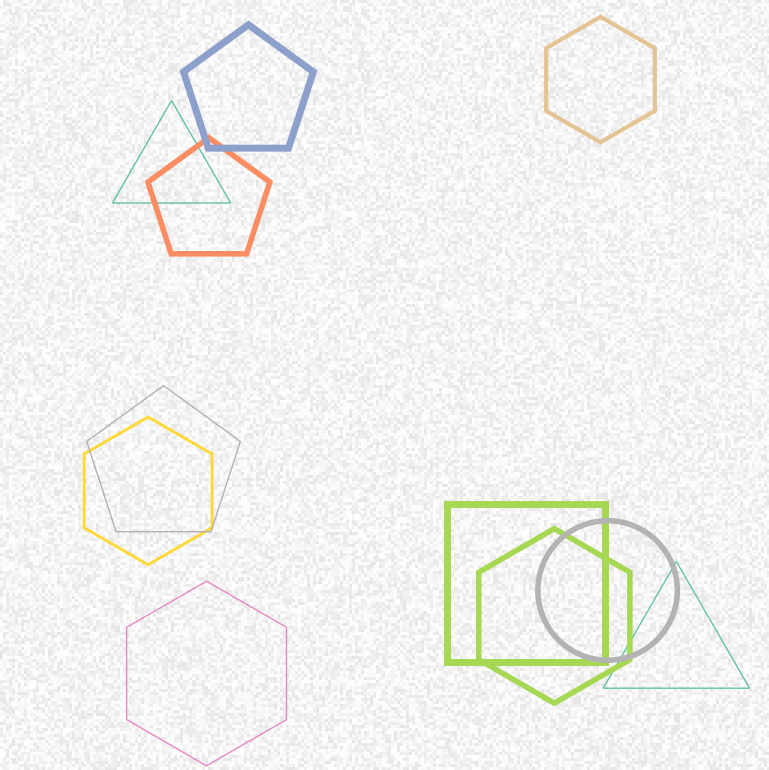[{"shape": "triangle", "thickness": 0.5, "radius": 0.44, "center": [0.223, 0.781]}, {"shape": "triangle", "thickness": 0.5, "radius": 0.55, "center": [0.878, 0.161]}, {"shape": "pentagon", "thickness": 2, "radius": 0.42, "center": [0.271, 0.738]}, {"shape": "pentagon", "thickness": 2.5, "radius": 0.44, "center": [0.323, 0.879]}, {"shape": "hexagon", "thickness": 0.5, "radius": 0.6, "center": [0.268, 0.125]}, {"shape": "square", "thickness": 2.5, "radius": 0.51, "center": [0.683, 0.243]}, {"shape": "hexagon", "thickness": 2, "radius": 0.57, "center": [0.72, 0.2]}, {"shape": "hexagon", "thickness": 1, "radius": 0.48, "center": [0.192, 0.362]}, {"shape": "hexagon", "thickness": 1.5, "radius": 0.41, "center": [0.78, 0.897]}, {"shape": "pentagon", "thickness": 0.5, "radius": 0.52, "center": [0.212, 0.394]}, {"shape": "circle", "thickness": 2, "radius": 0.45, "center": [0.789, 0.233]}]